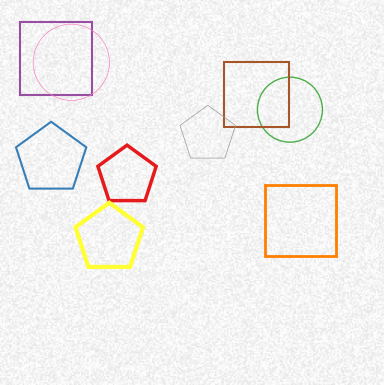[{"shape": "pentagon", "thickness": 2.5, "radius": 0.4, "center": [0.33, 0.543]}, {"shape": "pentagon", "thickness": 1.5, "radius": 0.48, "center": [0.133, 0.588]}, {"shape": "circle", "thickness": 1, "radius": 0.42, "center": [0.753, 0.715]}, {"shape": "square", "thickness": 1.5, "radius": 0.47, "center": [0.146, 0.848]}, {"shape": "square", "thickness": 2, "radius": 0.47, "center": [0.781, 0.427]}, {"shape": "pentagon", "thickness": 3, "radius": 0.46, "center": [0.284, 0.381]}, {"shape": "square", "thickness": 1.5, "radius": 0.42, "center": [0.666, 0.754]}, {"shape": "circle", "thickness": 0.5, "radius": 0.5, "center": [0.185, 0.838]}, {"shape": "pentagon", "thickness": 0.5, "radius": 0.38, "center": [0.54, 0.651]}]